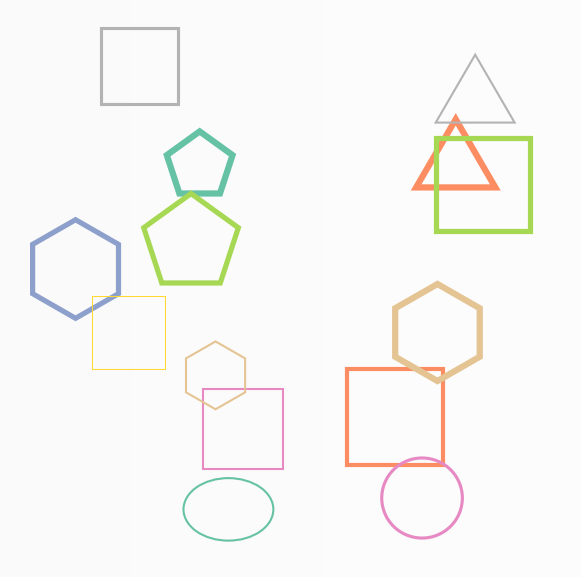[{"shape": "pentagon", "thickness": 3, "radius": 0.3, "center": [0.344, 0.712]}, {"shape": "oval", "thickness": 1, "radius": 0.39, "center": [0.393, 0.117]}, {"shape": "triangle", "thickness": 3, "radius": 0.39, "center": [0.784, 0.714]}, {"shape": "square", "thickness": 2, "radius": 0.41, "center": [0.68, 0.277]}, {"shape": "hexagon", "thickness": 2.5, "radius": 0.43, "center": [0.13, 0.533]}, {"shape": "circle", "thickness": 1.5, "radius": 0.35, "center": [0.726, 0.137]}, {"shape": "square", "thickness": 1, "radius": 0.34, "center": [0.418, 0.256]}, {"shape": "pentagon", "thickness": 2.5, "radius": 0.43, "center": [0.329, 0.578]}, {"shape": "square", "thickness": 2.5, "radius": 0.4, "center": [0.831, 0.679]}, {"shape": "square", "thickness": 0.5, "radius": 0.32, "center": [0.221, 0.423]}, {"shape": "hexagon", "thickness": 3, "radius": 0.42, "center": [0.753, 0.423]}, {"shape": "hexagon", "thickness": 1, "radius": 0.29, "center": [0.371, 0.349]}, {"shape": "square", "thickness": 1.5, "radius": 0.33, "center": [0.241, 0.885]}, {"shape": "triangle", "thickness": 1, "radius": 0.39, "center": [0.818, 0.826]}]